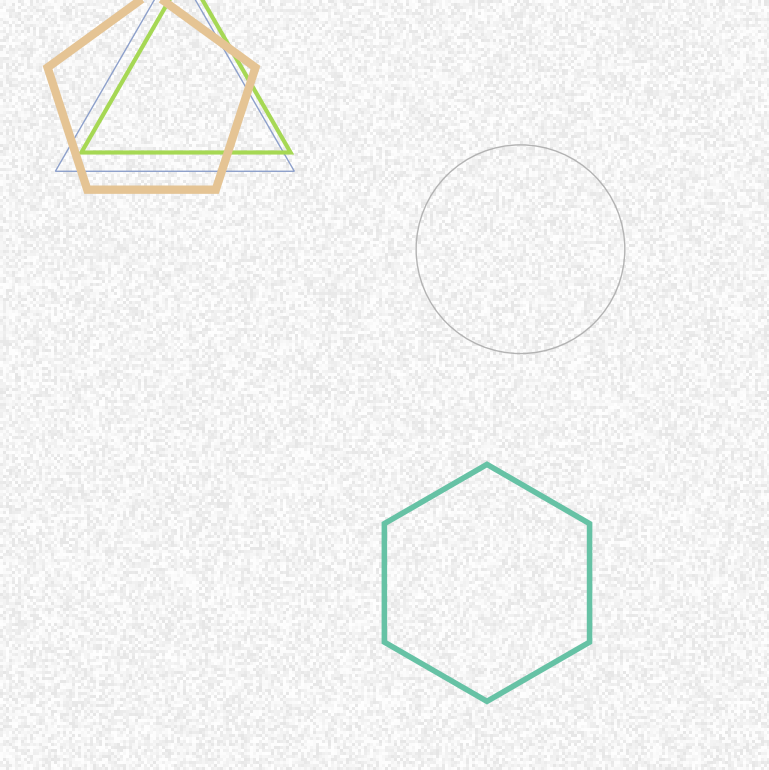[{"shape": "hexagon", "thickness": 2, "radius": 0.77, "center": [0.632, 0.243]}, {"shape": "triangle", "thickness": 0.5, "radius": 0.9, "center": [0.227, 0.867]}, {"shape": "triangle", "thickness": 1.5, "radius": 0.78, "center": [0.242, 0.88]}, {"shape": "pentagon", "thickness": 3, "radius": 0.71, "center": [0.197, 0.868]}, {"shape": "circle", "thickness": 0.5, "radius": 0.68, "center": [0.676, 0.676]}]